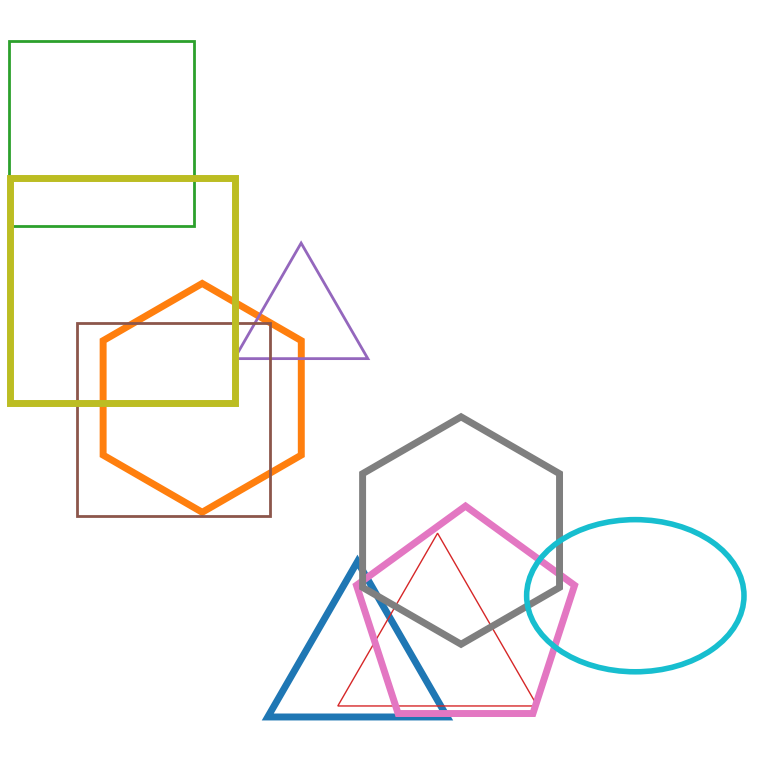[{"shape": "triangle", "thickness": 2.5, "radius": 0.67, "center": [0.464, 0.136]}, {"shape": "hexagon", "thickness": 2.5, "radius": 0.74, "center": [0.263, 0.483]}, {"shape": "square", "thickness": 1, "radius": 0.6, "center": [0.131, 0.826]}, {"shape": "triangle", "thickness": 0.5, "radius": 0.75, "center": [0.568, 0.158]}, {"shape": "triangle", "thickness": 1, "radius": 0.5, "center": [0.391, 0.584]}, {"shape": "square", "thickness": 1, "radius": 0.63, "center": [0.225, 0.455]}, {"shape": "pentagon", "thickness": 2.5, "radius": 0.74, "center": [0.605, 0.194]}, {"shape": "hexagon", "thickness": 2.5, "radius": 0.74, "center": [0.599, 0.311]}, {"shape": "square", "thickness": 2.5, "radius": 0.73, "center": [0.159, 0.622]}, {"shape": "oval", "thickness": 2, "radius": 0.71, "center": [0.825, 0.226]}]